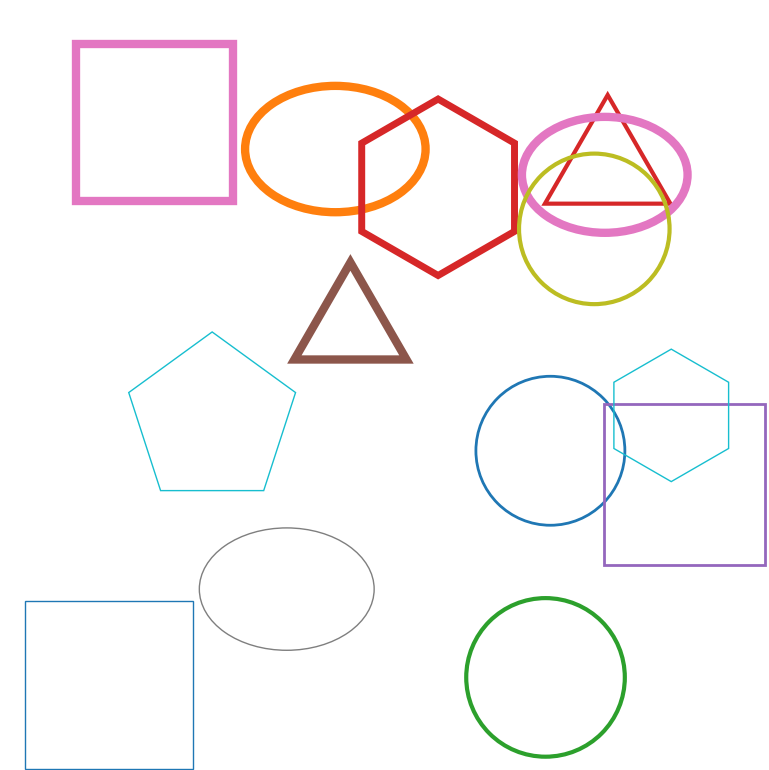[{"shape": "circle", "thickness": 1, "radius": 0.48, "center": [0.715, 0.415]}, {"shape": "square", "thickness": 0.5, "radius": 0.55, "center": [0.142, 0.111]}, {"shape": "oval", "thickness": 3, "radius": 0.59, "center": [0.436, 0.806]}, {"shape": "circle", "thickness": 1.5, "radius": 0.51, "center": [0.708, 0.12]}, {"shape": "triangle", "thickness": 1.5, "radius": 0.47, "center": [0.789, 0.783]}, {"shape": "hexagon", "thickness": 2.5, "radius": 0.57, "center": [0.569, 0.757]}, {"shape": "square", "thickness": 1, "radius": 0.52, "center": [0.889, 0.371]}, {"shape": "triangle", "thickness": 3, "radius": 0.42, "center": [0.455, 0.575]}, {"shape": "square", "thickness": 3, "radius": 0.51, "center": [0.201, 0.841]}, {"shape": "oval", "thickness": 3, "radius": 0.54, "center": [0.785, 0.773]}, {"shape": "oval", "thickness": 0.5, "radius": 0.57, "center": [0.372, 0.235]}, {"shape": "circle", "thickness": 1.5, "radius": 0.49, "center": [0.772, 0.703]}, {"shape": "pentagon", "thickness": 0.5, "radius": 0.57, "center": [0.276, 0.455]}, {"shape": "hexagon", "thickness": 0.5, "radius": 0.43, "center": [0.872, 0.461]}]